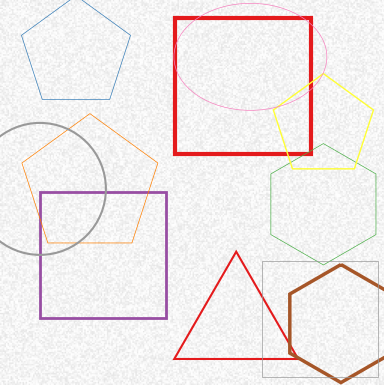[{"shape": "triangle", "thickness": 1.5, "radius": 0.93, "center": [0.614, 0.16]}, {"shape": "square", "thickness": 3, "radius": 0.88, "center": [0.632, 0.777]}, {"shape": "pentagon", "thickness": 0.5, "radius": 0.74, "center": [0.197, 0.862]}, {"shape": "hexagon", "thickness": 0.5, "radius": 0.79, "center": [0.84, 0.469]}, {"shape": "square", "thickness": 2, "radius": 0.82, "center": [0.267, 0.338]}, {"shape": "pentagon", "thickness": 0.5, "radius": 0.93, "center": [0.233, 0.519]}, {"shape": "pentagon", "thickness": 1, "radius": 0.68, "center": [0.84, 0.672]}, {"shape": "hexagon", "thickness": 2.5, "radius": 0.77, "center": [0.886, 0.16]}, {"shape": "oval", "thickness": 0.5, "radius": 0.99, "center": [0.65, 0.852]}, {"shape": "square", "thickness": 0.5, "radius": 0.75, "center": [0.832, 0.172]}, {"shape": "circle", "thickness": 1.5, "radius": 0.86, "center": [0.104, 0.509]}]